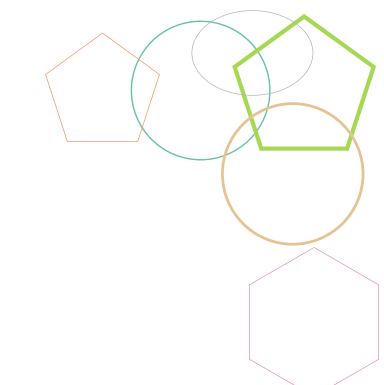[{"shape": "circle", "thickness": 1, "radius": 0.9, "center": [0.521, 0.765]}, {"shape": "pentagon", "thickness": 0.5, "radius": 0.78, "center": [0.266, 0.758]}, {"shape": "hexagon", "thickness": 0.5, "radius": 0.97, "center": [0.816, 0.164]}, {"shape": "pentagon", "thickness": 3, "radius": 0.95, "center": [0.79, 0.768]}, {"shape": "circle", "thickness": 2, "radius": 0.91, "center": [0.76, 0.548]}, {"shape": "oval", "thickness": 0.5, "radius": 0.79, "center": [0.656, 0.862]}]